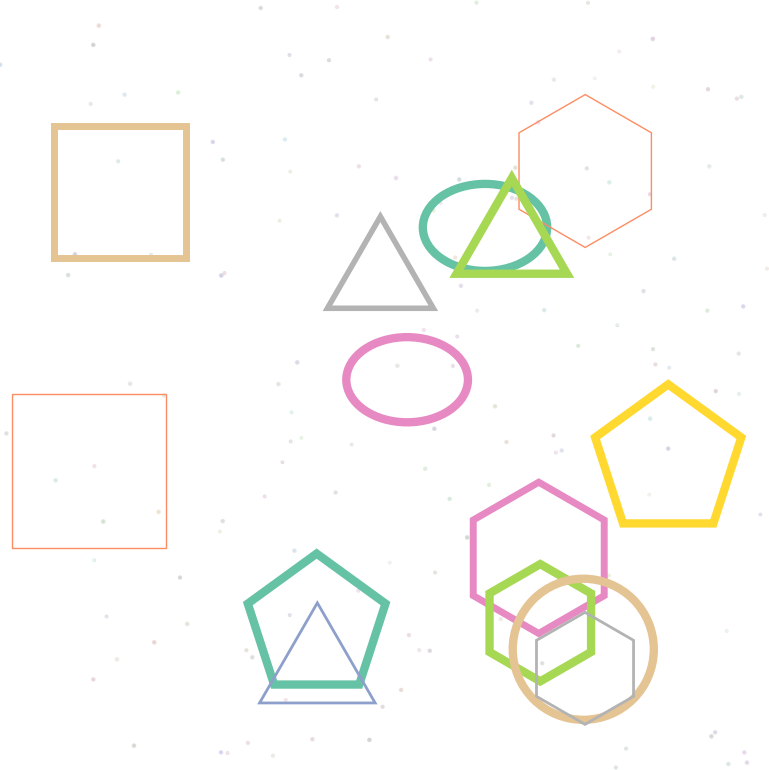[{"shape": "oval", "thickness": 3, "radius": 0.4, "center": [0.63, 0.705]}, {"shape": "pentagon", "thickness": 3, "radius": 0.47, "center": [0.411, 0.187]}, {"shape": "square", "thickness": 0.5, "radius": 0.5, "center": [0.116, 0.388]}, {"shape": "hexagon", "thickness": 0.5, "radius": 0.5, "center": [0.76, 0.778]}, {"shape": "triangle", "thickness": 1, "radius": 0.43, "center": [0.412, 0.13]}, {"shape": "hexagon", "thickness": 2.5, "radius": 0.49, "center": [0.7, 0.276]}, {"shape": "oval", "thickness": 3, "radius": 0.4, "center": [0.529, 0.507]}, {"shape": "hexagon", "thickness": 3, "radius": 0.38, "center": [0.702, 0.191]}, {"shape": "triangle", "thickness": 3, "radius": 0.41, "center": [0.665, 0.686]}, {"shape": "pentagon", "thickness": 3, "radius": 0.5, "center": [0.868, 0.401]}, {"shape": "circle", "thickness": 3, "radius": 0.46, "center": [0.758, 0.157]}, {"shape": "square", "thickness": 2.5, "radius": 0.43, "center": [0.156, 0.751]}, {"shape": "triangle", "thickness": 2, "radius": 0.4, "center": [0.494, 0.639]}, {"shape": "hexagon", "thickness": 1, "radius": 0.36, "center": [0.76, 0.132]}]